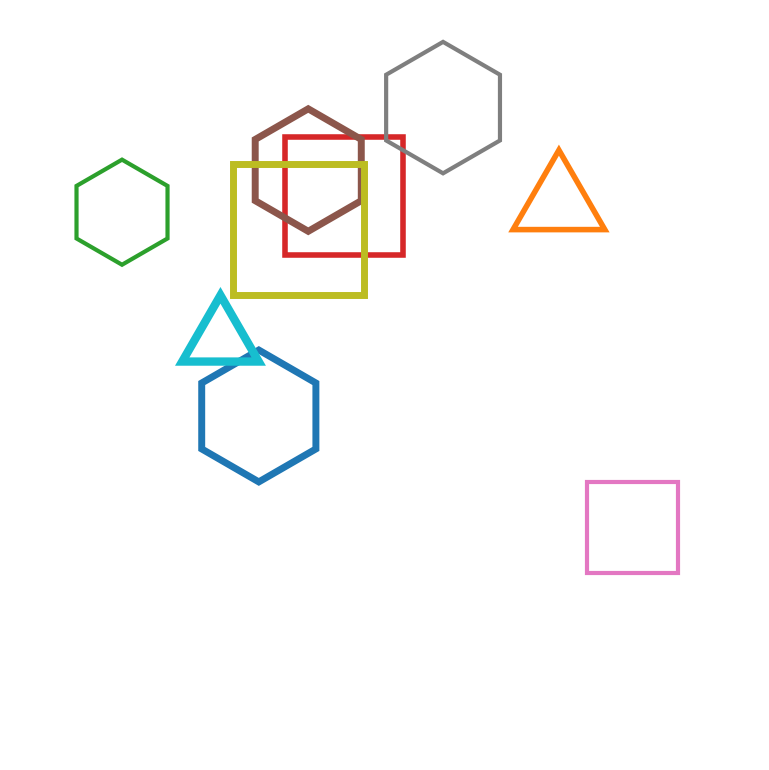[{"shape": "hexagon", "thickness": 2.5, "radius": 0.43, "center": [0.336, 0.46]}, {"shape": "triangle", "thickness": 2, "radius": 0.34, "center": [0.726, 0.736]}, {"shape": "hexagon", "thickness": 1.5, "radius": 0.34, "center": [0.158, 0.724]}, {"shape": "square", "thickness": 2, "radius": 0.38, "center": [0.447, 0.745]}, {"shape": "hexagon", "thickness": 2.5, "radius": 0.4, "center": [0.4, 0.779]}, {"shape": "square", "thickness": 1.5, "radius": 0.29, "center": [0.821, 0.315]}, {"shape": "hexagon", "thickness": 1.5, "radius": 0.43, "center": [0.575, 0.86]}, {"shape": "square", "thickness": 2.5, "radius": 0.43, "center": [0.388, 0.702]}, {"shape": "triangle", "thickness": 3, "radius": 0.29, "center": [0.286, 0.559]}]